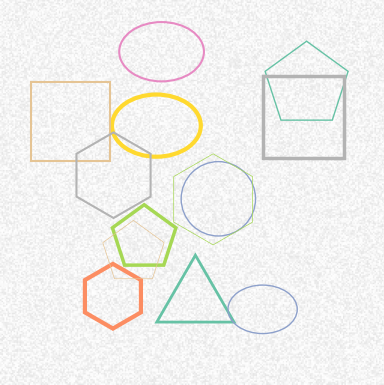[{"shape": "triangle", "thickness": 2, "radius": 0.58, "center": [0.508, 0.221]}, {"shape": "pentagon", "thickness": 1, "radius": 0.57, "center": [0.796, 0.78]}, {"shape": "hexagon", "thickness": 3, "radius": 0.42, "center": [0.293, 0.231]}, {"shape": "oval", "thickness": 1, "radius": 0.45, "center": [0.682, 0.197]}, {"shape": "circle", "thickness": 1, "radius": 0.48, "center": [0.567, 0.484]}, {"shape": "oval", "thickness": 1.5, "radius": 0.55, "center": [0.42, 0.866]}, {"shape": "pentagon", "thickness": 2.5, "radius": 0.43, "center": [0.374, 0.382]}, {"shape": "hexagon", "thickness": 0.5, "radius": 0.59, "center": [0.554, 0.482]}, {"shape": "oval", "thickness": 3, "radius": 0.58, "center": [0.406, 0.674]}, {"shape": "square", "thickness": 1.5, "radius": 0.51, "center": [0.183, 0.684]}, {"shape": "pentagon", "thickness": 0.5, "radius": 0.42, "center": [0.347, 0.344]}, {"shape": "hexagon", "thickness": 1.5, "radius": 0.56, "center": [0.295, 0.545]}, {"shape": "square", "thickness": 2.5, "radius": 0.53, "center": [0.789, 0.696]}]